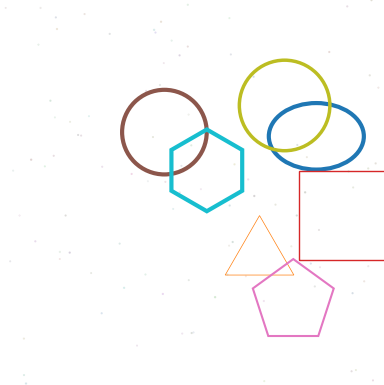[{"shape": "oval", "thickness": 3, "radius": 0.62, "center": [0.822, 0.646]}, {"shape": "triangle", "thickness": 0.5, "radius": 0.52, "center": [0.674, 0.337]}, {"shape": "square", "thickness": 1, "radius": 0.58, "center": [0.893, 0.441]}, {"shape": "circle", "thickness": 3, "radius": 0.55, "center": [0.427, 0.657]}, {"shape": "pentagon", "thickness": 1.5, "radius": 0.55, "center": [0.762, 0.217]}, {"shape": "circle", "thickness": 2.5, "radius": 0.59, "center": [0.739, 0.726]}, {"shape": "hexagon", "thickness": 3, "radius": 0.53, "center": [0.537, 0.558]}]